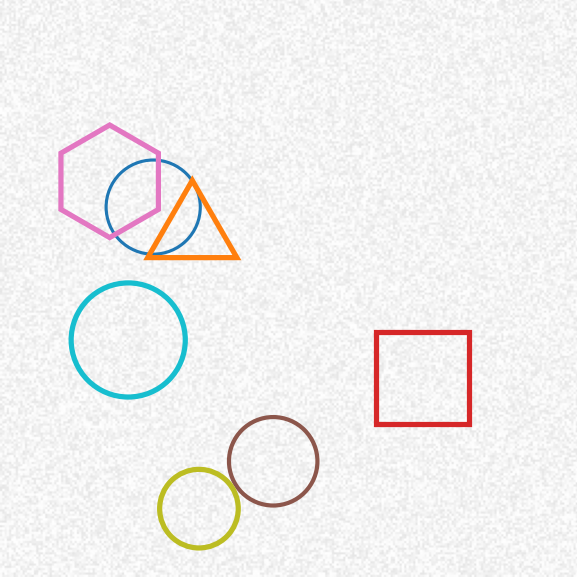[{"shape": "circle", "thickness": 1.5, "radius": 0.41, "center": [0.265, 0.641]}, {"shape": "triangle", "thickness": 2.5, "radius": 0.45, "center": [0.333, 0.598]}, {"shape": "square", "thickness": 2.5, "radius": 0.4, "center": [0.731, 0.345]}, {"shape": "circle", "thickness": 2, "radius": 0.38, "center": [0.473, 0.2]}, {"shape": "hexagon", "thickness": 2.5, "radius": 0.49, "center": [0.19, 0.685]}, {"shape": "circle", "thickness": 2.5, "radius": 0.34, "center": [0.345, 0.118]}, {"shape": "circle", "thickness": 2.5, "radius": 0.49, "center": [0.222, 0.41]}]